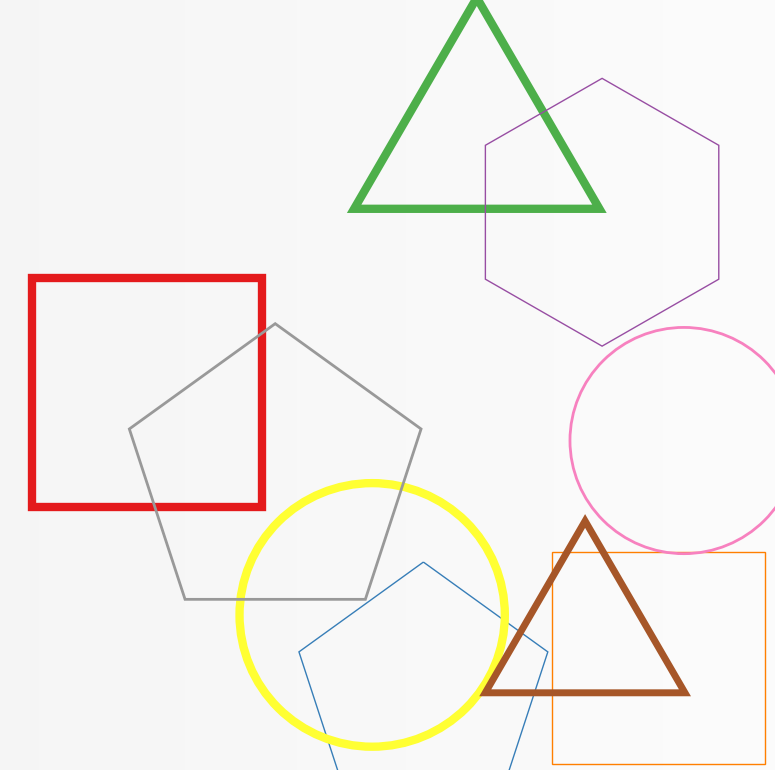[{"shape": "square", "thickness": 3, "radius": 0.74, "center": [0.19, 0.491]}, {"shape": "pentagon", "thickness": 0.5, "radius": 0.84, "center": [0.546, 0.101]}, {"shape": "triangle", "thickness": 3, "radius": 0.91, "center": [0.615, 0.82]}, {"shape": "hexagon", "thickness": 0.5, "radius": 0.87, "center": [0.777, 0.724]}, {"shape": "square", "thickness": 0.5, "radius": 0.69, "center": [0.849, 0.146]}, {"shape": "circle", "thickness": 3, "radius": 0.86, "center": [0.48, 0.201]}, {"shape": "triangle", "thickness": 2.5, "radius": 0.74, "center": [0.755, 0.175]}, {"shape": "circle", "thickness": 1, "radius": 0.73, "center": [0.882, 0.428]}, {"shape": "pentagon", "thickness": 1, "radius": 0.99, "center": [0.355, 0.382]}]